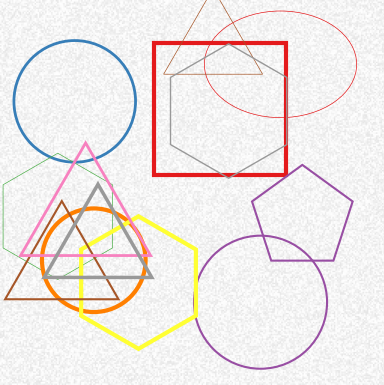[{"shape": "oval", "thickness": 0.5, "radius": 0.99, "center": [0.729, 0.833]}, {"shape": "square", "thickness": 3, "radius": 0.86, "center": [0.572, 0.717]}, {"shape": "circle", "thickness": 2, "radius": 0.79, "center": [0.194, 0.737]}, {"shape": "hexagon", "thickness": 0.5, "radius": 0.82, "center": [0.15, 0.438]}, {"shape": "pentagon", "thickness": 1.5, "radius": 0.69, "center": [0.785, 0.434]}, {"shape": "circle", "thickness": 1.5, "radius": 0.86, "center": [0.677, 0.215]}, {"shape": "circle", "thickness": 3, "radius": 0.67, "center": [0.244, 0.324]}, {"shape": "hexagon", "thickness": 3, "radius": 0.86, "center": [0.36, 0.266]}, {"shape": "triangle", "thickness": 1.5, "radius": 0.85, "center": [0.161, 0.308]}, {"shape": "triangle", "thickness": 0.5, "radius": 0.74, "center": [0.554, 0.881]}, {"shape": "triangle", "thickness": 2, "radius": 0.97, "center": [0.222, 0.434]}, {"shape": "triangle", "thickness": 2.5, "radius": 0.81, "center": [0.254, 0.36]}, {"shape": "hexagon", "thickness": 1, "radius": 0.87, "center": [0.594, 0.712]}]